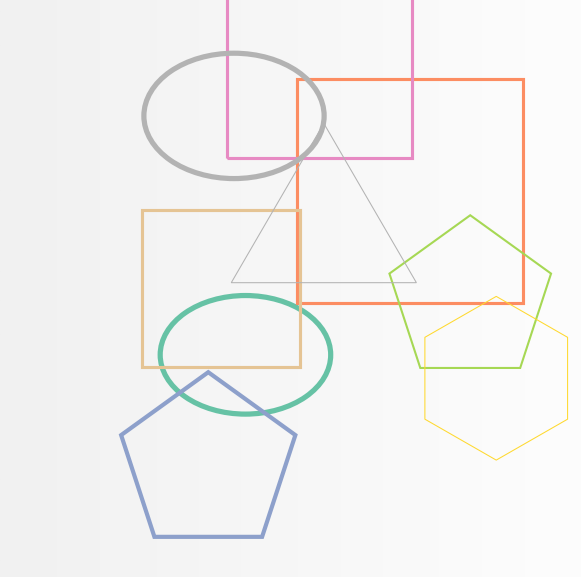[{"shape": "oval", "thickness": 2.5, "radius": 0.73, "center": [0.422, 0.385]}, {"shape": "square", "thickness": 1.5, "radius": 0.97, "center": [0.705, 0.668]}, {"shape": "pentagon", "thickness": 2, "radius": 0.79, "center": [0.358, 0.197]}, {"shape": "square", "thickness": 1.5, "radius": 0.8, "center": [0.55, 0.884]}, {"shape": "pentagon", "thickness": 1, "radius": 0.73, "center": [0.809, 0.48]}, {"shape": "hexagon", "thickness": 0.5, "radius": 0.71, "center": [0.854, 0.344]}, {"shape": "square", "thickness": 1.5, "radius": 0.68, "center": [0.38, 0.5]}, {"shape": "oval", "thickness": 2.5, "radius": 0.78, "center": [0.403, 0.798]}, {"shape": "triangle", "thickness": 0.5, "radius": 0.92, "center": [0.557, 0.602]}]